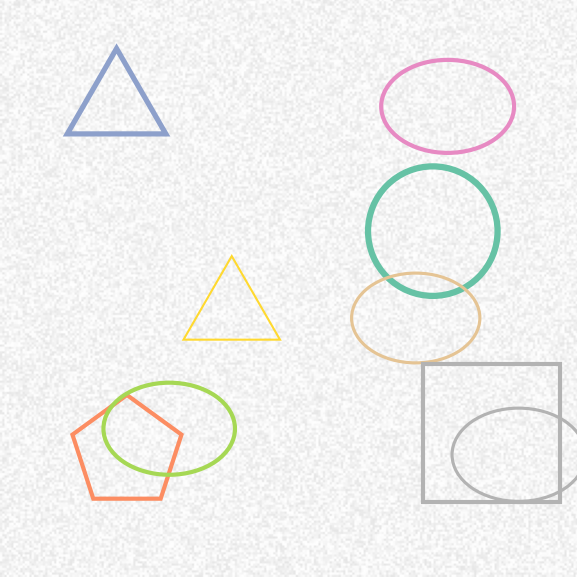[{"shape": "circle", "thickness": 3, "radius": 0.56, "center": [0.749, 0.599]}, {"shape": "pentagon", "thickness": 2, "radius": 0.5, "center": [0.22, 0.216]}, {"shape": "triangle", "thickness": 2.5, "radius": 0.49, "center": [0.202, 0.817]}, {"shape": "oval", "thickness": 2, "radius": 0.58, "center": [0.775, 0.815]}, {"shape": "oval", "thickness": 2, "radius": 0.57, "center": [0.293, 0.257]}, {"shape": "triangle", "thickness": 1, "radius": 0.48, "center": [0.401, 0.459]}, {"shape": "oval", "thickness": 1.5, "radius": 0.56, "center": [0.72, 0.449]}, {"shape": "oval", "thickness": 1.5, "radius": 0.58, "center": [0.898, 0.212]}, {"shape": "square", "thickness": 2, "radius": 0.6, "center": [0.851, 0.249]}]